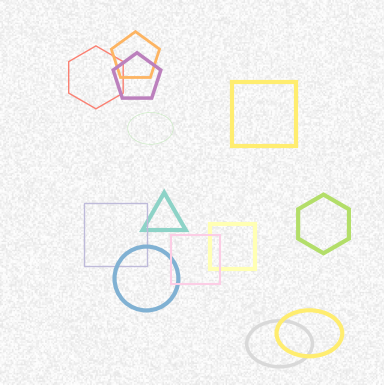[{"shape": "triangle", "thickness": 3, "radius": 0.32, "center": [0.427, 0.435]}, {"shape": "square", "thickness": 3, "radius": 0.29, "center": [0.604, 0.36]}, {"shape": "square", "thickness": 1, "radius": 0.41, "center": [0.301, 0.391]}, {"shape": "hexagon", "thickness": 1, "radius": 0.41, "center": [0.249, 0.799]}, {"shape": "circle", "thickness": 3, "radius": 0.41, "center": [0.38, 0.277]}, {"shape": "pentagon", "thickness": 2, "radius": 0.33, "center": [0.352, 0.852]}, {"shape": "hexagon", "thickness": 3, "radius": 0.38, "center": [0.84, 0.418]}, {"shape": "square", "thickness": 1.5, "radius": 0.32, "center": [0.509, 0.326]}, {"shape": "oval", "thickness": 2.5, "radius": 0.43, "center": [0.726, 0.107]}, {"shape": "pentagon", "thickness": 2.5, "radius": 0.33, "center": [0.356, 0.798]}, {"shape": "oval", "thickness": 0.5, "radius": 0.3, "center": [0.391, 0.667]}, {"shape": "square", "thickness": 3, "radius": 0.42, "center": [0.686, 0.703]}, {"shape": "oval", "thickness": 3, "radius": 0.43, "center": [0.804, 0.134]}]